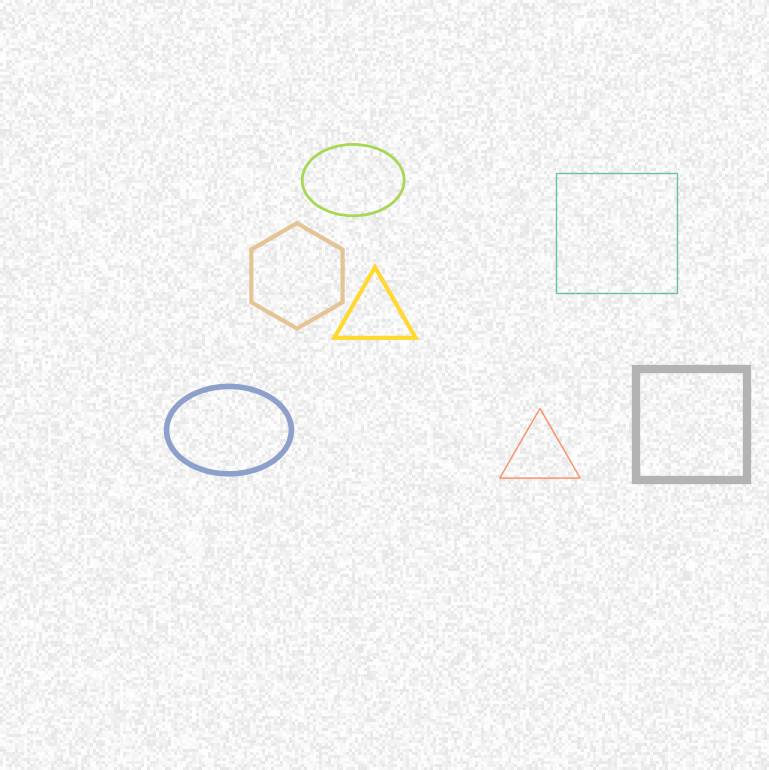[{"shape": "square", "thickness": 0.5, "radius": 0.39, "center": [0.8, 0.697]}, {"shape": "triangle", "thickness": 0.5, "radius": 0.3, "center": [0.701, 0.409]}, {"shape": "oval", "thickness": 2, "radius": 0.41, "center": [0.297, 0.441]}, {"shape": "oval", "thickness": 1, "radius": 0.33, "center": [0.459, 0.766]}, {"shape": "triangle", "thickness": 1.5, "radius": 0.31, "center": [0.487, 0.592]}, {"shape": "hexagon", "thickness": 1.5, "radius": 0.34, "center": [0.386, 0.642]}, {"shape": "square", "thickness": 3, "radius": 0.36, "center": [0.898, 0.449]}]